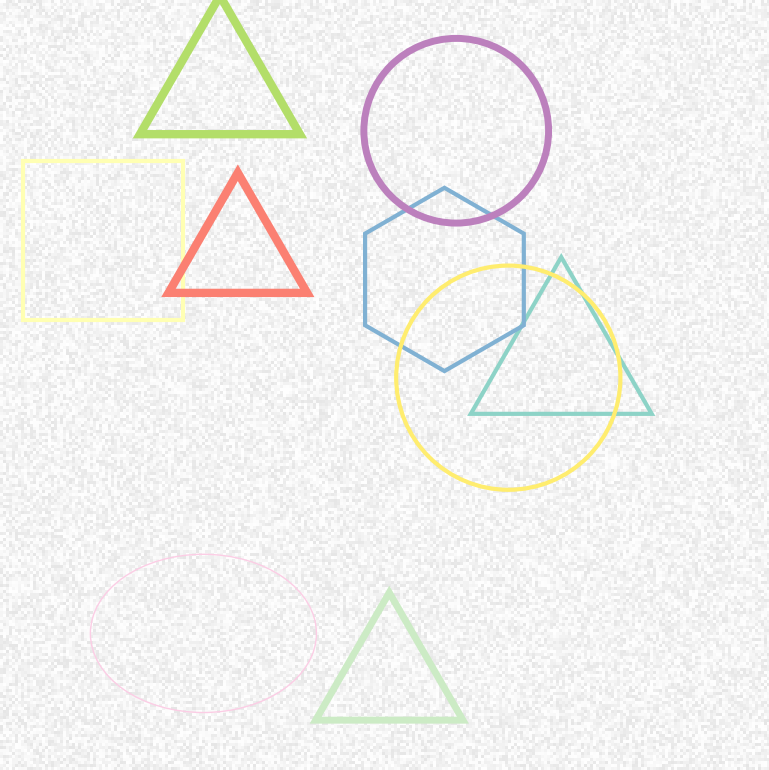[{"shape": "triangle", "thickness": 1.5, "radius": 0.68, "center": [0.729, 0.53]}, {"shape": "square", "thickness": 1.5, "radius": 0.52, "center": [0.134, 0.687]}, {"shape": "triangle", "thickness": 3, "radius": 0.52, "center": [0.309, 0.672]}, {"shape": "hexagon", "thickness": 1.5, "radius": 0.6, "center": [0.577, 0.637]}, {"shape": "triangle", "thickness": 3, "radius": 0.6, "center": [0.286, 0.886]}, {"shape": "oval", "thickness": 0.5, "radius": 0.73, "center": [0.264, 0.177]}, {"shape": "circle", "thickness": 2.5, "radius": 0.6, "center": [0.593, 0.83]}, {"shape": "triangle", "thickness": 2.5, "radius": 0.55, "center": [0.506, 0.12]}, {"shape": "circle", "thickness": 1.5, "radius": 0.73, "center": [0.66, 0.509]}]